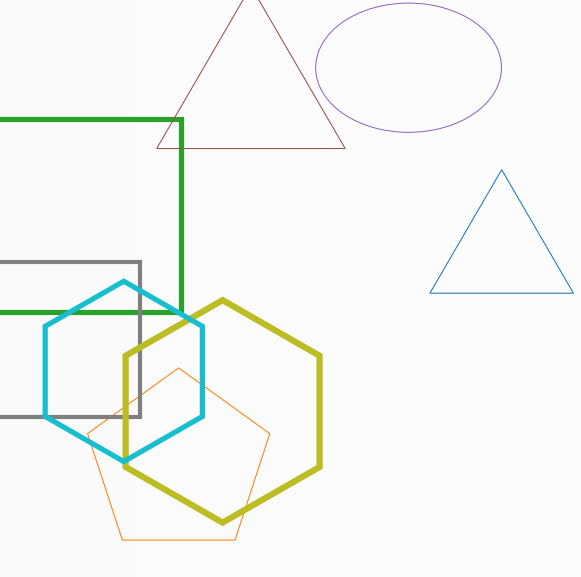[{"shape": "triangle", "thickness": 0.5, "radius": 0.71, "center": [0.863, 0.563]}, {"shape": "pentagon", "thickness": 0.5, "radius": 0.82, "center": [0.307, 0.197]}, {"shape": "square", "thickness": 2.5, "radius": 0.84, "center": [0.143, 0.626]}, {"shape": "oval", "thickness": 0.5, "radius": 0.8, "center": [0.703, 0.882]}, {"shape": "triangle", "thickness": 0.5, "radius": 0.94, "center": [0.432, 0.836]}, {"shape": "square", "thickness": 2, "radius": 0.67, "center": [0.106, 0.412]}, {"shape": "hexagon", "thickness": 3, "radius": 0.96, "center": [0.383, 0.287]}, {"shape": "hexagon", "thickness": 2.5, "radius": 0.78, "center": [0.213, 0.356]}]